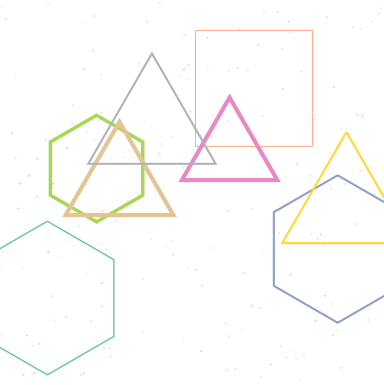[{"shape": "hexagon", "thickness": 1, "radius": 1.0, "center": [0.123, 0.226]}, {"shape": "square", "thickness": 0.5, "radius": 0.76, "center": [0.658, 0.772]}, {"shape": "hexagon", "thickness": 1.5, "radius": 0.96, "center": [0.877, 0.353]}, {"shape": "triangle", "thickness": 3, "radius": 0.71, "center": [0.596, 0.604]}, {"shape": "hexagon", "thickness": 2.5, "radius": 0.69, "center": [0.251, 0.562]}, {"shape": "triangle", "thickness": 1.5, "radius": 0.96, "center": [0.9, 0.465]}, {"shape": "triangle", "thickness": 3, "radius": 0.81, "center": [0.31, 0.522]}, {"shape": "triangle", "thickness": 1.5, "radius": 0.96, "center": [0.395, 0.67]}]